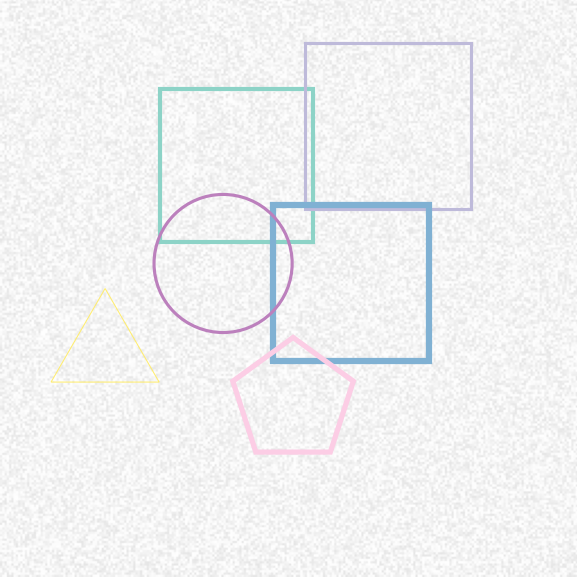[{"shape": "square", "thickness": 2, "radius": 0.66, "center": [0.409, 0.713]}, {"shape": "square", "thickness": 1.5, "radius": 0.72, "center": [0.672, 0.781]}, {"shape": "square", "thickness": 3, "radius": 0.67, "center": [0.608, 0.509]}, {"shape": "pentagon", "thickness": 2.5, "radius": 0.55, "center": [0.507, 0.305]}, {"shape": "circle", "thickness": 1.5, "radius": 0.6, "center": [0.386, 0.543]}, {"shape": "triangle", "thickness": 0.5, "radius": 0.54, "center": [0.182, 0.392]}]